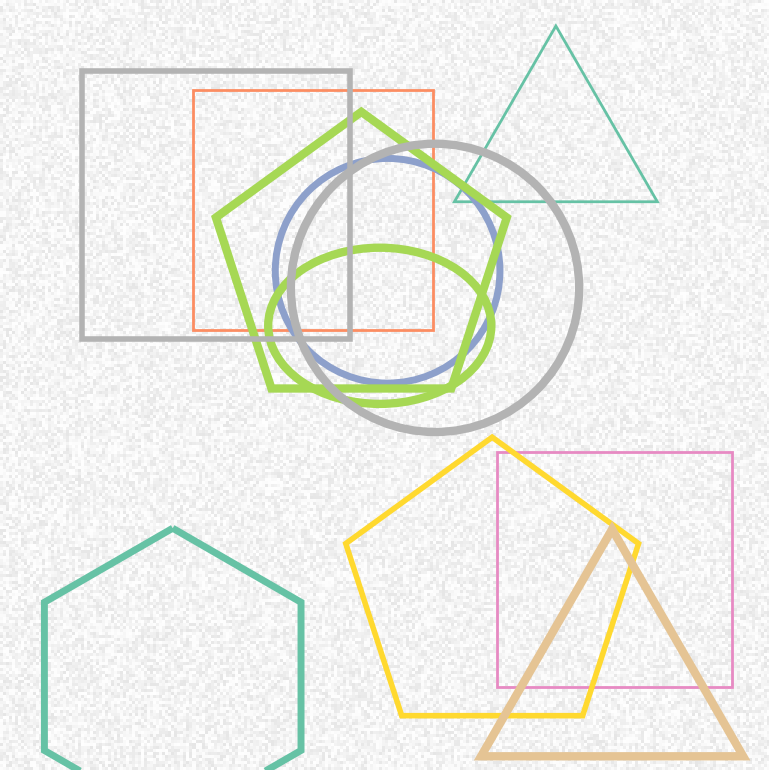[{"shape": "hexagon", "thickness": 2.5, "radius": 0.96, "center": [0.224, 0.122]}, {"shape": "triangle", "thickness": 1, "radius": 0.76, "center": [0.722, 0.814]}, {"shape": "square", "thickness": 1, "radius": 0.78, "center": [0.407, 0.728]}, {"shape": "circle", "thickness": 2.5, "radius": 0.73, "center": [0.503, 0.648]}, {"shape": "square", "thickness": 1, "radius": 0.76, "center": [0.798, 0.26]}, {"shape": "pentagon", "thickness": 3, "radius": 0.99, "center": [0.469, 0.656]}, {"shape": "oval", "thickness": 3, "radius": 0.72, "center": [0.493, 0.577]}, {"shape": "pentagon", "thickness": 2, "radius": 1.0, "center": [0.639, 0.232]}, {"shape": "triangle", "thickness": 3, "radius": 0.98, "center": [0.795, 0.116]}, {"shape": "circle", "thickness": 3, "radius": 0.94, "center": [0.565, 0.626]}, {"shape": "square", "thickness": 2, "radius": 0.87, "center": [0.28, 0.734]}]